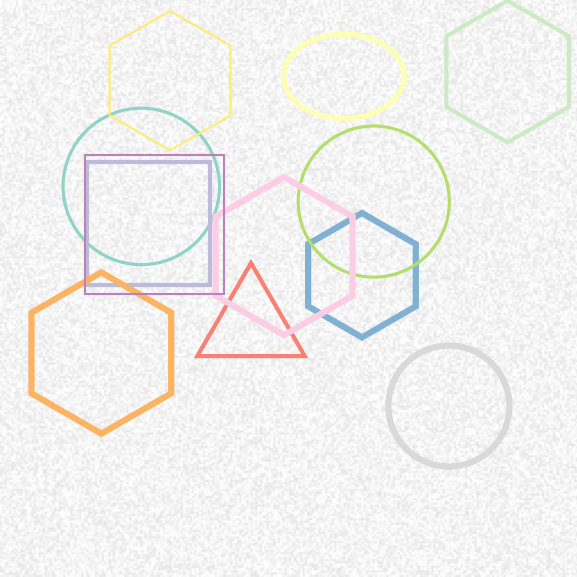[{"shape": "circle", "thickness": 1.5, "radius": 0.68, "center": [0.245, 0.676]}, {"shape": "oval", "thickness": 2.5, "radius": 0.52, "center": [0.595, 0.867]}, {"shape": "square", "thickness": 2, "radius": 0.53, "center": [0.257, 0.612]}, {"shape": "triangle", "thickness": 2, "radius": 0.54, "center": [0.435, 0.436]}, {"shape": "hexagon", "thickness": 3, "radius": 0.54, "center": [0.627, 0.523]}, {"shape": "hexagon", "thickness": 3, "radius": 0.7, "center": [0.175, 0.388]}, {"shape": "circle", "thickness": 1.5, "radius": 0.65, "center": [0.647, 0.65]}, {"shape": "hexagon", "thickness": 3, "radius": 0.68, "center": [0.492, 0.556]}, {"shape": "circle", "thickness": 3, "radius": 0.52, "center": [0.777, 0.296]}, {"shape": "square", "thickness": 1, "radius": 0.6, "center": [0.267, 0.61]}, {"shape": "hexagon", "thickness": 2, "radius": 0.61, "center": [0.879, 0.875]}, {"shape": "hexagon", "thickness": 1, "radius": 0.6, "center": [0.294, 0.859]}]